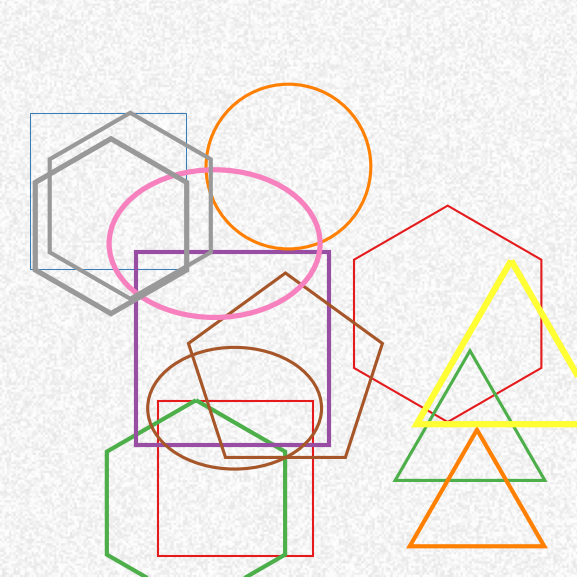[{"shape": "hexagon", "thickness": 1, "radius": 0.94, "center": [0.775, 0.456]}, {"shape": "square", "thickness": 1, "radius": 0.67, "center": [0.408, 0.17]}, {"shape": "square", "thickness": 0.5, "radius": 0.68, "center": [0.187, 0.668]}, {"shape": "hexagon", "thickness": 2, "radius": 0.89, "center": [0.339, 0.128]}, {"shape": "triangle", "thickness": 1.5, "radius": 0.75, "center": [0.814, 0.242]}, {"shape": "square", "thickness": 2, "radius": 0.83, "center": [0.402, 0.396]}, {"shape": "triangle", "thickness": 2, "radius": 0.67, "center": [0.826, 0.12]}, {"shape": "circle", "thickness": 1.5, "radius": 0.71, "center": [0.499, 0.711]}, {"shape": "triangle", "thickness": 3, "radius": 0.94, "center": [0.885, 0.359]}, {"shape": "pentagon", "thickness": 1.5, "radius": 0.88, "center": [0.494, 0.35]}, {"shape": "oval", "thickness": 1.5, "radius": 0.75, "center": [0.406, 0.292]}, {"shape": "oval", "thickness": 2.5, "radius": 0.91, "center": [0.372, 0.577]}, {"shape": "hexagon", "thickness": 2, "radius": 0.81, "center": [0.226, 0.643]}, {"shape": "hexagon", "thickness": 2.5, "radius": 0.76, "center": [0.192, 0.607]}]